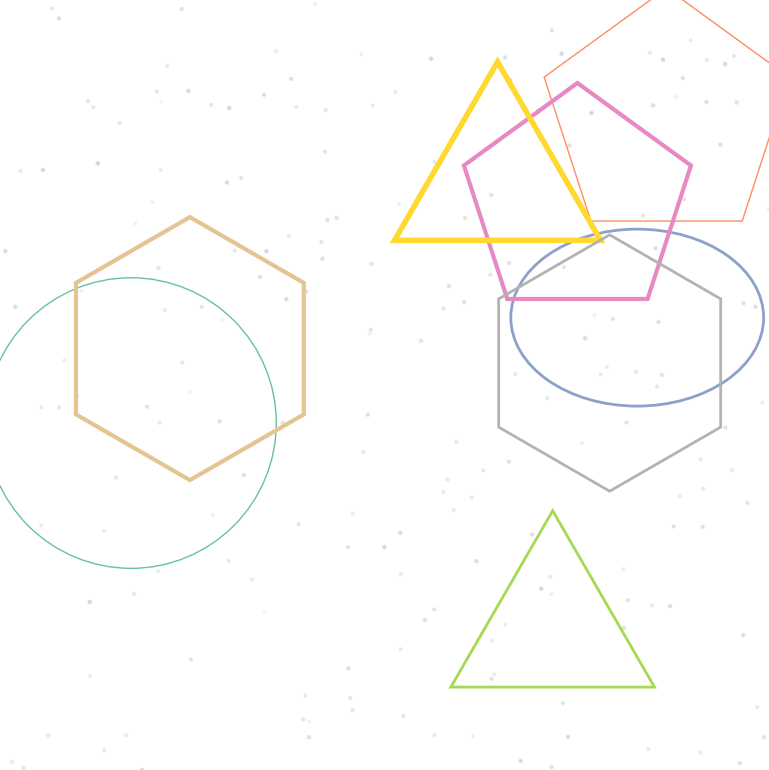[{"shape": "circle", "thickness": 0.5, "radius": 0.94, "center": [0.17, 0.451]}, {"shape": "pentagon", "thickness": 0.5, "radius": 0.84, "center": [0.866, 0.848]}, {"shape": "oval", "thickness": 1, "radius": 0.82, "center": [0.828, 0.588]}, {"shape": "pentagon", "thickness": 1.5, "radius": 0.78, "center": [0.75, 0.737]}, {"shape": "triangle", "thickness": 1, "radius": 0.76, "center": [0.718, 0.184]}, {"shape": "triangle", "thickness": 2, "radius": 0.77, "center": [0.646, 0.765]}, {"shape": "hexagon", "thickness": 1.5, "radius": 0.85, "center": [0.247, 0.547]}, {"shape": "hexagon", "thickness": 1, "radius": 0.83, "center": [0.792, 0.529]}]